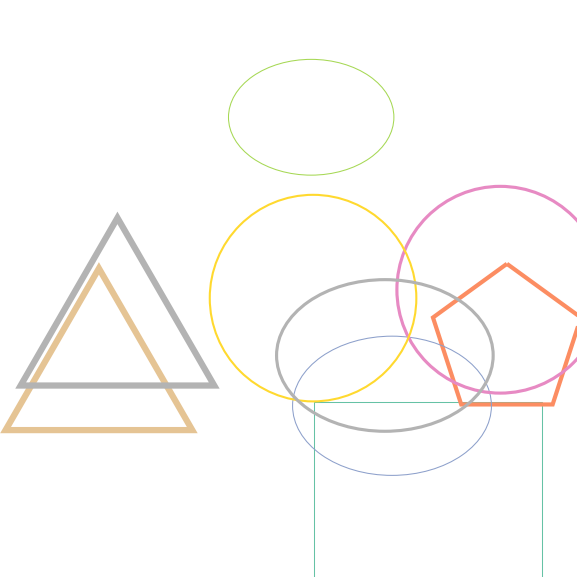[{"shape": "square", "thickness": 0.5, "radius": 0.99, "center": [0.741, 0.106]}, {"shape": "pentagon", "thickness": 2, "radius": 0.67, "center": [0.878, 0.408]}, {"shape": "oval", "thickness": 0.5, "radius": 0.86, "center": [0.679, 0.296]}, {"shape": "circle", "thickness": 1.5, "radius": 0.9, "center": [0.866, 0.497]}, {"shape": "oval", "thickness": 0.5, "radius": 0.72, "center": [0.539, 0.796]}, {"shape": "circle", "thickness": 1, "radius": 0.89, "center": [0.542, 0.483]}, {"shape": "triangle", "thickness": 3, "radius": 0.93, "center": [0.171, 0.348]}, {"shape": "oval", "thickness": 1.5, "radius": 0.94, "center": [0.666, 0.384]}, {"shape": "triangle", "thickness": 3, "radius": 0.97, "center": [0.203, 0.428]}]